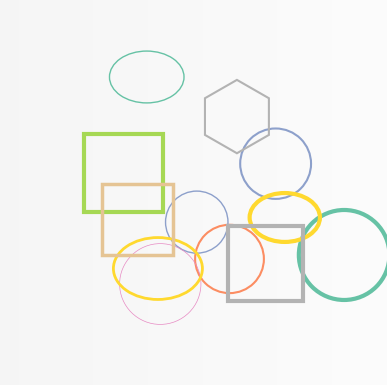[{"shape": "circle", "thickness": 3, "radius": 0.58, "center": [0.888, 0.338]}, {"shape": "oval", "thickness": 1, "radius": 0.48, "center": [0.379, 0.8]}, {"shape": "circle", "thickness": 1.5, "radius": 0.44, "center": [0.592, 0.327]}, {"shape": "circle", "thickness": 1, "radius": 0.4, "center": [0.508, 0.423]}, {"shape": "circle", "thickness": 1.5, "radius": 0.46, "center": [0.711, 0.575]}, {"shape": "circle", "thickness": 0.5, "radius": 0.52, "center": [0.414, 0.262]}, {"shape": "square", "thickness": 3, "radius": 0.51, "center": [0.319, 0.55]}, {"shape": "oval", "thickness": 2, "radius": 0.57, "center": [0.408, 0.303]}, {"shape": "oval", "thickness": 3, "radius": 0.45, "center": [0.735, 0.435]}, {"shape": "square", "thickness": 2.5, "radius": 0.46, "center": [0.355, 0.429]}, {"shape": "hexagon", "thickness": 1.5, "radius": 0.48, "center": [0.611, 0.697]}, {"shape": "square", "thickness": 3, "radius": 0.49, "center": [0.685, 0.316]}]